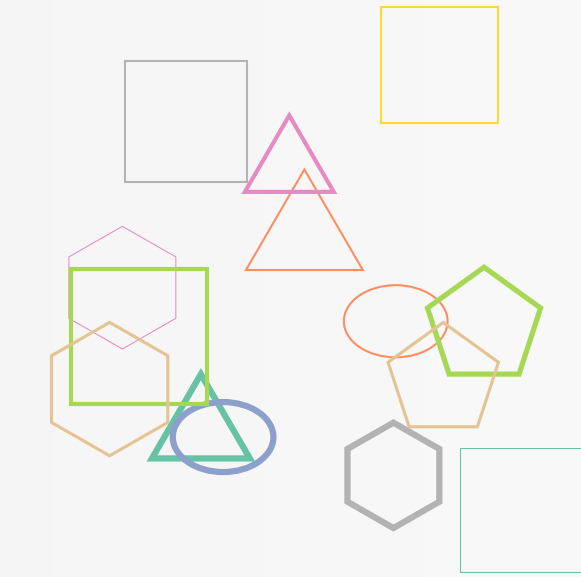[{"shape": "triangle", "thickness": 3, "radius": 0.49, "center": [0.346, 0.254]}, {"shape": "square", "thickness": 0.5, "radius": 0.54, "center": [0.898, 0.116]}, {"shape": "oval", "thickness": 1, "radius": 0.45, "center": [0.681, 0.443]}, {"shape": "triangle", "thickness": 1, "radius": 0.58, "center": [0.524, 0.59]}, {"shape": "oval", "thickness": 3, "radius": 0.43, "center": [0.384, 0.242]}, {"shape": "hexagon", "thickness": 0.5, "radius": 0.53, "center": [0.211, 0.501]}, {"shape": "triangle", "thickness": 2, "radius": 0.44, "center": [0.498, 0.711]}, {"shape": "pentagon", "thickness": 2.5, "radius": 0.51, "center": [0.833, 0.434]}, {"shape": "square", "thickness": 2, "radius": 0.59, "center": [0.239, 0.417]}, {"shape": "square", "thickness": 1, "radius": 0.5, "center": [0.756, 0.887]}, {"shape": "hexagon", "thickness": 1.5, "radius": 0.58, "center": [0.189, 0.325]}, {"shape": "pentagon", "thickness": 1.5, "radius": 0.5, "center": [0.763, 0.341]}, {"shape": "square", "thickness": 1, "radius": 0.52, "center": [0.319, 0.789]}, {"shape": "hexagon", "thickness": 3, "radius": 0.46, "center": [0.677, 0.176]}]